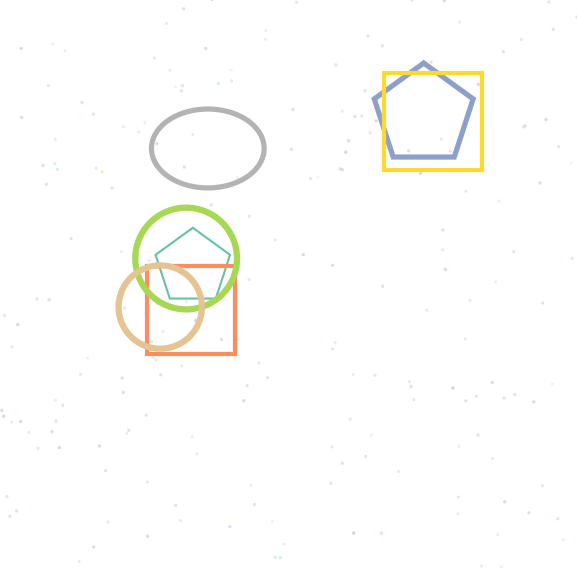[{"shape": "pentagon", "thickness": 1, "radius": 0.34, "center": [0.334, 0.537]}, {"shape": "square", "thickness": 2, "radius": 0.38, "center": [0.331, 0.463]}, {"shape": "pentagon", "thickness": 2.5, "radius": 0.45, "center": [0.734, 0.8]}, {"shape": "circle", "thickness": 3, "radius": 0.44, "center": [0.322, 0.551]}, {"shape": "square", "thickness": 2, "radius": 0.42, "center": [0.75, 0.788]}, {"shape": "circle", "thickness": 3, "radius": 0.36, "center": [0.277, 0.467]}, {"shape": "oval", "thickness": 2.5, "radius": 0.49, "center": [0.36, 0.742]}]